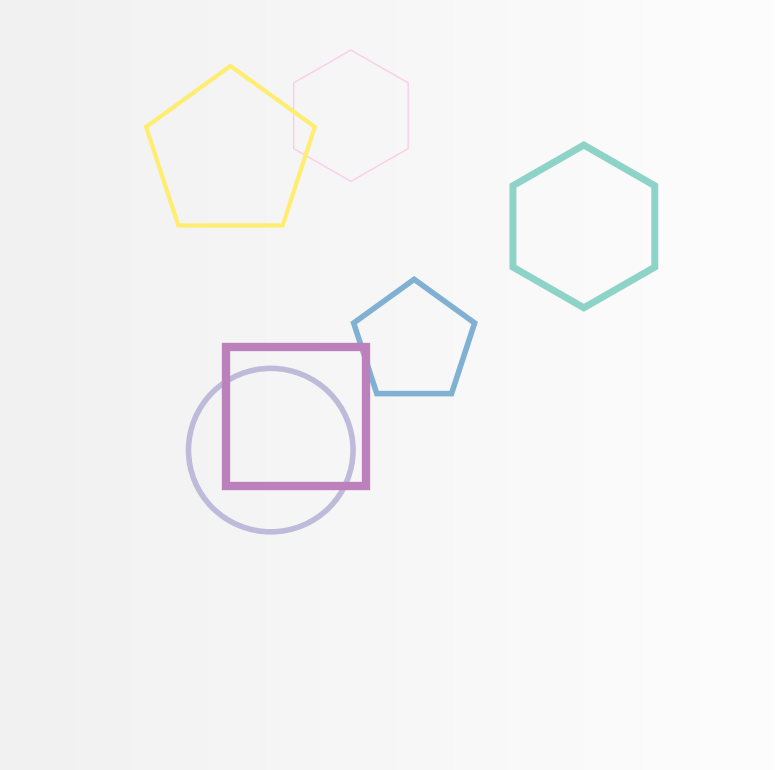[{"shape": "hexagon", "thickness": 2.5, "radius": 0.53, "center": [0.753, 0.706]}, {"shape": "circle", "thickness": 2, "radius": 0.53, "center": [0.349, 0.415]}, {"shape": "pentagon", "thickness": 2, "radius": 0.41, "center": [0.534, 0.555]}, {"shape": "hexagon", "thickness": 0.5, "radius": 0.43, "center": [0.453, 0.85]}, {"shape": "square", "thickness": 3, "radius": 0.45, "center": [0.382, 0.459]}, {"shape": "pentagon", "thickness": 1.5, "radius": 0.57, "center": [0.297, 0.8]}]